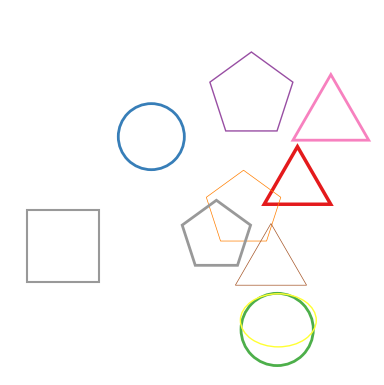[{"shape": "triangle", "thickness": 2.5, "radius": 0.5, "center": [0.773, 0.519]}, {"shape": "circle", "thickness": 2, "radius": 0.43, "center": [0.393, 0.645]}, {"shape": "circle", "thickness": 2, "radius": 0.47, "center": [0.72, 0.144]}, {"shape": "pentagon", "thickness": 1, "radius": 0.57, "center": [0.653, 0.752]}, {"shape": "pentagon", "thickness": 0.5, "radius": 0.51, "center": [0.633, 0.456]}, {"shape": "oval", "thickness": 1, "radius": 0.49, "center": [0.723, 0.168]}, {"shape": "triangle", "thickness": 0.5, "radius": 0.53, "center": [0.704, 0.313]}, {"shape": "triangle", "thickness": 2, "radius": 0.57, "center": [0.859, 0.693]}, {"shape": "pentagon", "thickness": 2, "radius": 0.47, "center": [0.562, 0.386]}, {"shape": "square", "thickness": 1.5, "radius": 0.47, "center": [0.165, 0.361]}]